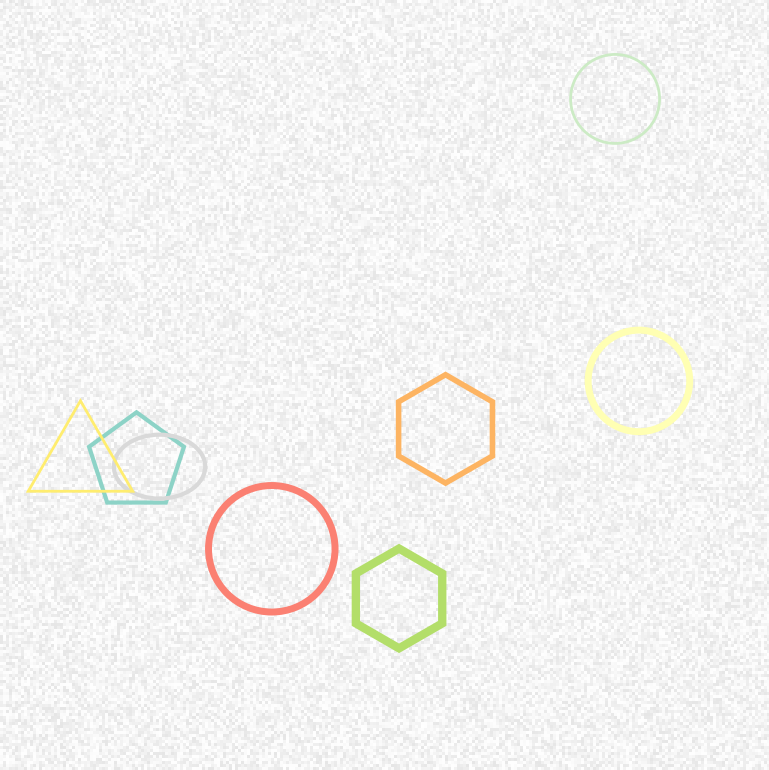[{"shape": "pentagon", "thickness": 1.5, "radius": 0.32, "center": [0.177, 0.4]}, {"shape": "circle", "thickness": 2.5, "radius": 0.33, "center": [0.83, 0.505]}, {"shape": "circle", "thickness": 2.5, "radius": 0.41, "center": [0.353, 0.287]}, {"shape": "hexagon", "thickness": 2, "radius": 0.35, "center": [0.579, 0.443]}, {"shape": "hexagon", "thickness": 3, "radius": 0.32, "center": [0.518, 0.223]}, {"shape": "oval", "thickness": 1.5, "radius": 0.3, "center": [0.207, 0.394]}, {"shape": "circle", "thickness": 1, "radius": 0.29, "center": [0.799, 0.872]}, {"shape": "triangle", "thickness": 1, "radius": 0.39, "center": [0.104, 0.401]}]